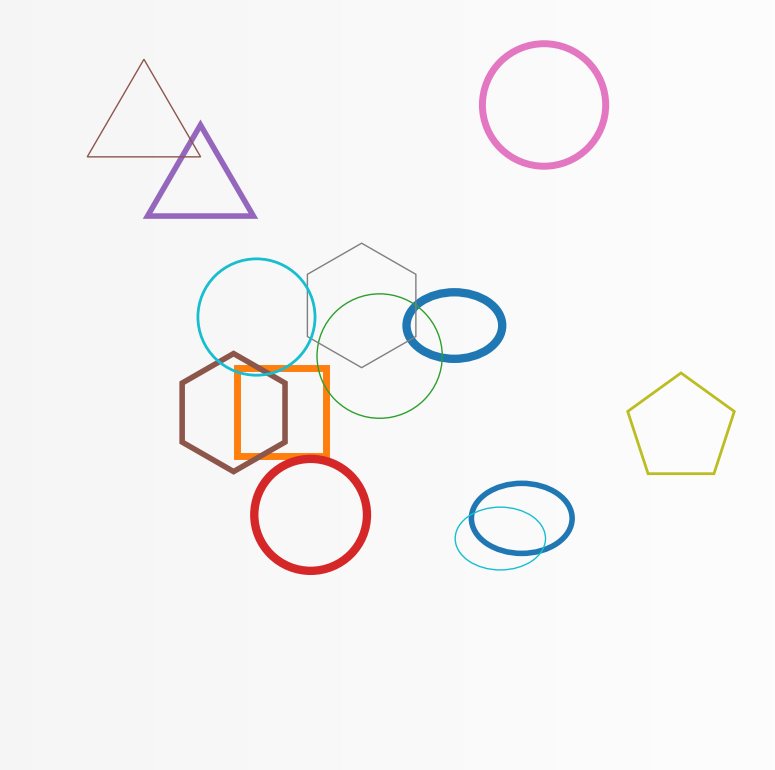[{"shape": "oval", "thickness": 3, "radius": 0.31, "center": [0.586, 0.577]}, {"shape": "oval", "thickness": 2, "radius": 0.32, "center": [0.673, 0.327]}, {"shape": "square", "thickness": 2.5, "radius": 0.29, "center": [0.364, 0.466]}, {"shape": "circle", "thickness": 0.5, "radius": 0.4, "center": [0.49, 0.538]}, {"shape": "circle", "thickness": 3, "radius": 0.36, "center": [0.401, 0.331]}, {"shape": "triangle", "thickness": 2, "radius": 0.39, "center": [0.259, 0.759]}, {"shape": "triangle", "thickness": 0.5, "radius": 0.42, "center": [0.186, 0.839]}, {"shape": "hexagon", "thickness": 2, "radius": 0.38, "center": [0.301, 0.464]}, {"shape": "circle", "thickness": 2.5, "radius": 0.4, "center": [0.702, 0.864]}, {"shape": "hexagon", "thickness": 0.5, "radius": 0.4, "center": [0.467, 0.603]}, {"shape": "pentagon", "thickness": 1, "radius": 0.36, "center": [0.879, 0.443]}, {"shape": "circle", "thickness": 1, "radius": 0.38, "center": [0.331, 0.588]}, {"shape": "oval", "thickness": 0.5, "radius": 0.29, "center": [0.646, 0.301]}]